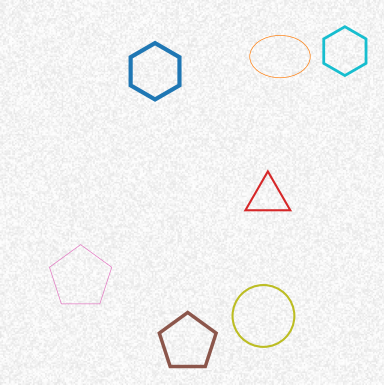[{"shape": "hexagon", "thickness": 3, "radius": 0.37, "center": [0.403, 0.815]}, {"shape": "oval", "thickness": 0.5, "radius": 0.39, "center": [0.727, 0.853]}, {"shape": "triangle", "thickness": 1.5, "radius": 0.34, "center": [0.696, 0.488]}, {"shape": "pentagon", "thickness": 2.5, "radius": 0.39, "center": [0.488, 0.111]}, {"shape": "pentagon", "thickness": 0.5, "radius": 0.43, "center": [0.209, 0.28]}, {"shape": "circle", "thickness": 1.5, "radius": 0.4, "center": [0.684, 0.179]}, {"shape": "hexagon", "thickness": 2, "radius": 0.32, "center": [0.896, 0.867]}]